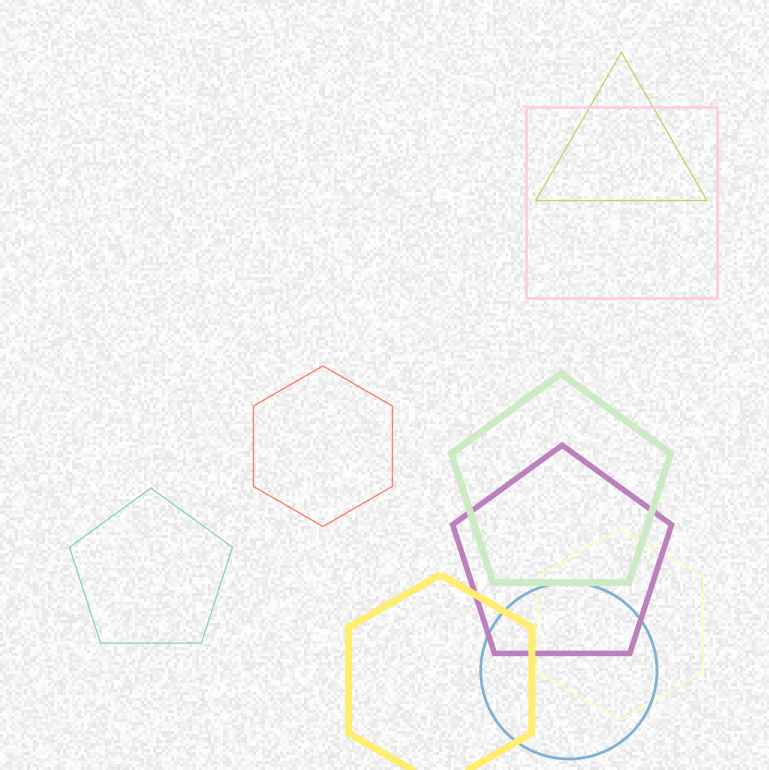[{"shape": "pentagon", "thickness": 0.5, "radius": 0.56, "center": [0.196, 0.255]}, {"shape": "hexagon", "thickness": 0.5, "radius": 0.62, "center": [0.806, 0.189]}, {"shape": "hexagon", "thickness": 0.5, "radius": 0.52, "center": [0.419, 0.421]}, {"shape": "circle", "thickness": 1, "radius": 0.57, "center": [0.739, 0.129]}, {"shape": "triangle", "thickness": 0.5, "radius": 0.64, "center": [0.807, 0.804]}, {"shape": "square", "thickness": 1, "radius": 0.62, "center": [0.807, 0.737]}, {"shape": "pentagon", "thickness": 2, "radius": 0.75, "center": [0.73, 0.272]}, {"shape": "pentagon", "thickness": 2.5, "radius": 0.75, "center": [0.729, 0.365]}, {"shape": "hexagon", "thickness": 2.5, "radius": 0.69, "center": [0.572, 0.117]}]